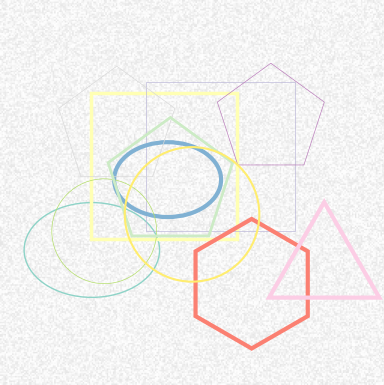[{"shape": "oval", "thickness": 1, "radius": 0.88, "center": [0.239, 0.351]}, {"shape": "square", "thickness": 2.5, "radius": 0.95, "center": [0.425, 0.569]}, {"shape": "square", "thickness": 0.5, "radius": 0.97, "center": [0.574, 0.594]}, {"shape": "hexagon", "thickness": 3, "radius": 0.84, "center": [0.654, 0.263]}, {"shape": "oval", "thickness": 3, "radius": 0.69, "center": [0.435, 0.533]}, {"shape": "circle", "thickness": 0.5, "radius": 0.68, "center": [0.271, 0.399]}, {"shape": "triangle", "thickness": 3, "radius": 0.83, "center": [0.842, 0.31]}, {"shape": "pentagon", "thickness": 0.5, "radius": 0.79, "center": [0.303, 0.669]}, {"shape": "pentagon", "thickness": 0.5, "radius": 0.73, "center": [0.703, 0.69]}, {"shape": "pentagon", "thickness": 2, "radius": 0.85, "center": [0.443, 0.525]}, {"shape": "circle", "thickness": 1.5, "radius": 0.87, "center": [0.499, 0.443]}]